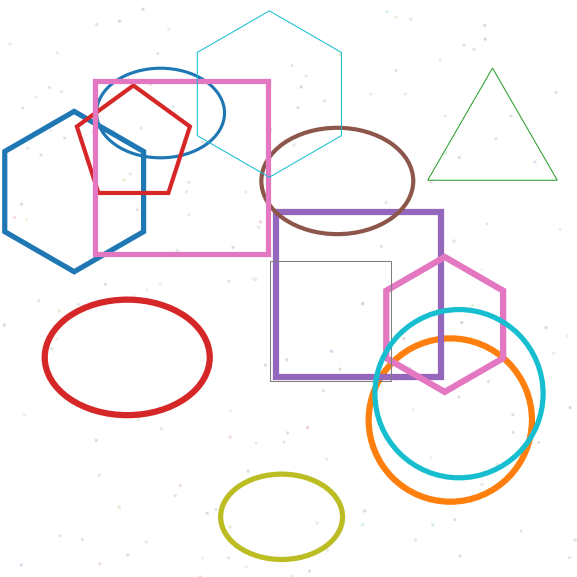[{"shape": "oval", "thickness": 1.5, "radius": 0.55, "center": [0.278, 0.803]}, {"shape": "hexagon", "thickness": 2.5, "radius": 0.69, "center": [0.128, 0.667]}, {"shape": "circle", "thickness": 3, "radius": 0.71, "center": [0.78, 0.272]}, {"shape": "triangle", "thickness": 0.5, "radius": 0.65, "center": [0.853, 0.752]}, {"shape": "oval", "thickness": 3, "radius": 0.71, "center": [0.22, 0.38]}, {"shape": "pentagon", "thickness": 2, "radius": 0.51, "center": [0.231, 0.748]}, {"shape": "square", "thickness": 3, "radius": 0.71, "center": [0.621, 0.489]}, {"shape": "oval", "thickness": 2, "radius": 0.66, "center": [0.584, 0.686]}, {"shape": "hexagon", "thickness": 3, "radius": 0.58, "center": [0.77, 0.437]}, {"shape": "square", "thickness": 2.5, "radius": 0.75, "center": [0.315, 0.709]}, {"shape": "square", "thickness": 0.5, "radius": 0.52, "center": [0.572, 0.444]}, {"shape": "oval", "thickness": 2.5, "radius": 0.53, "center": [0.488, 0.104]}, {"shape": "hexagon", "thickness": 0.5, "radius": 0.72, "center": [0.466, 0.836]}, {"shape": "circle", "thickness": 2.5, "radius": 0.73, "center": [0.795, 0.317]}]